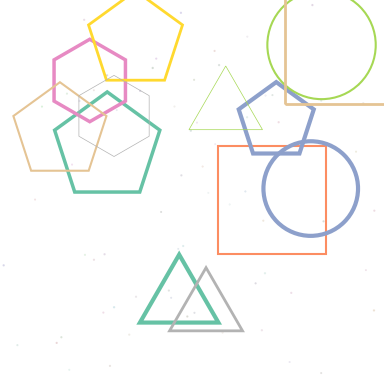[{"shape": "triangle", "thickness": 3, "radius": 0.59, "center": [0.465, 0.221]}, {"shape": "pentagon", "thickness": 2.5, "radius": 0.72, "center": [0.279, 0.617]}, {"shape": "square", "thickness": 1.5, "radius": 0.7, "center": [0.705, 0.48]}, {"shape": "pentagon", "thickness": 3, "radius": 0.51, "center": [0.718, 0.684]}, {"shape": "circle", "thickness": 3, "radius": 0.61, "center": [0.807, 0.51]}, {"shape": "hexagon", "thickness": 2.5, "radius": 0.54, "center": [0.233, 0.791]}, {"shape": "circle", "thickness": 1.5, "radius": 0.7, "center": [0.835, 0.883]}, {"shape": "triangle", "thickness": 0.5, "radius": 0.55, "center": [0.586, 0.718]}, {"shape": "pentagon", "thickness": 2, "radius": 0.64, "center": [0.352, 0.896]}, {"shape": "square", "thickness": 2, "radius": 0.74, "center": [0.887, 0.877]}, {"shape": "pentagon", "thickness": 1.5, "radius": 0.64, "center": [0.156, 0.659]}, {"shape": "triangle", "thickness": 2, "radius": 0.55, "center": [0.535, 0.195]}, {"shape": "hexagon", "thickness": 0.5, "radius": 0.53, "center": [0.296, 0.699]}]